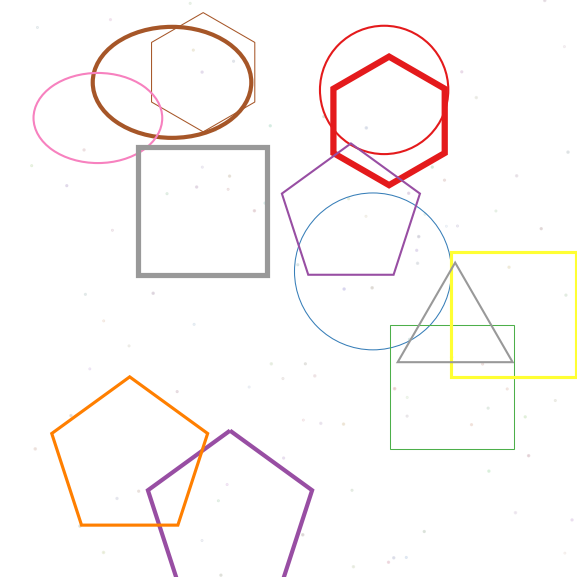[{"shape": "circle", "thickness": 1, "radius": 0.56, "center": [0.665, 0.843]}, {"shape": "hexagon", "thickness": 3, "radius": 0.56, "center": [0.674, 0.79]}, {"shape": "circle", "thickness": 0.5, "radius": 0.68, "center": [0.646, 0.529]}, {"shape": "square", "thickness": 0.5, "radius": 0.54, "center": [0.782, 0.328]}, {"shape": "pentagon", "thickness": 1, "radius": 0.63, "center": [0.608, 0.625]}, {"shape": "pentagon", "thickness": 2, "radius": 0.75, "center": [0.398, 0.104]}, {"shape": "pentagon", "thickness": 1.5, "radius": 0.71, "center": [0.225, 0.205]}, {"shape": "square", "thickness": 1.5, "radius": 0.54, "center": [0.889, 0.455]}, {"shape": "hexagon", "thickness": 0.5, "radius": 0.52, "center": [0.352, 0.874]}, {"shape": "oval", "thickness": 2, "radius": 0.69, "center": [0.298, 0.857]}, {"shape": "oval", "thickness": 1, "radius": 0.56, "center": [0.169, 0.795]}, {"shape": "square", "thickness": 2.5, "radius": 0.56, "center": [0.35, 0.634]}, {"shape": "triangle", "thickness": 1, "radius": 0.57, "center": [0.788, 0.429]}]